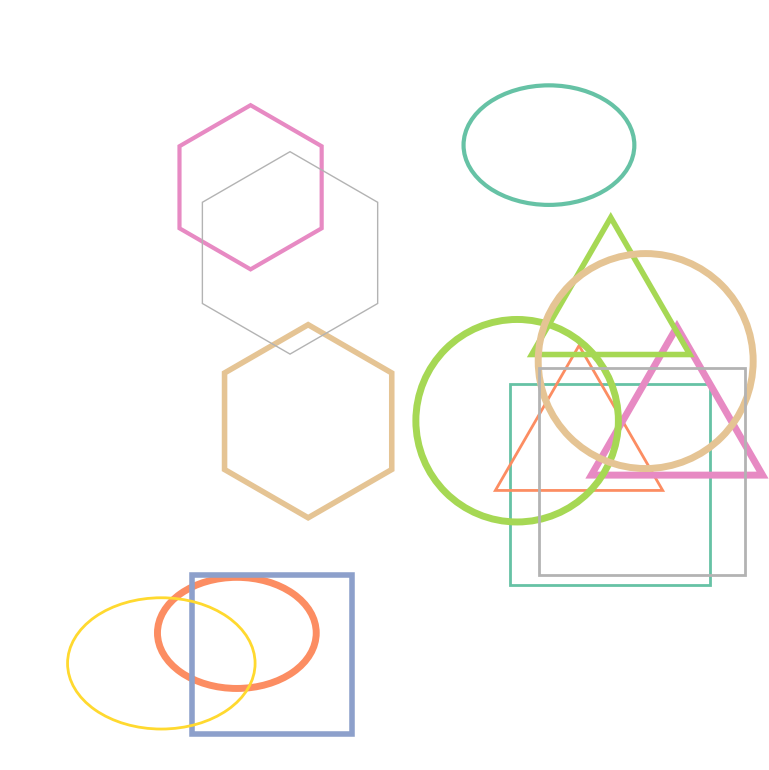[{"shape": "oval", "thickness": 1.5, "radius": 0.55, "center": [0.713, 0.812]}, {"shape": "square", "thickness": 1, "radius": 0.65, "center": [0.792, 0.371]}, {"shape": "triangle", "thickness": 1, "radius": 0.63, "center": [0.752, 0.426]}, {"shape": "oval", "thickness": 2.5, "radius": 0.52, "center": [0.308, 0.178]}, {"shape": "square", "thickness": 2, "radius": 0.52, "center": [0.354, 0.15]}, {"shape": "hexagon", "thickness": 1.5, "radius": 0.53, "center": [0.325, 0.757]}, {"shape": "triangle", "thickness": 2.5, "radius": 0.64, "center": [0.879, 0.447]}, {"shape": "circle", "thickness": 2.5, "radius": 0.66, "center": [0.672, 0.454]}, {"shape": "triangle", "thickness": 2, "radius": 0.59, "center": [0.793, 0.599]}, {"shape": "oval", "thickness": 1, "radius": 0.61, "center": [0.21, 0.138]}, {"shape": "hexagon", "thickness": 2, "radius": 0.63, "center": [0.4, 0.453]}, {"shape": "circle", "thickness": 2.5, "radius": 0.7, "center": [0.839, 0.531]}, {"shape": "square", "thickness": 1, "radius": 0.67, "center": [0.834, 0.388]}, {"shape": "hexagon", "thickness": 0.5, "radius": 0.66, "center": [0.377, 0.672]}]